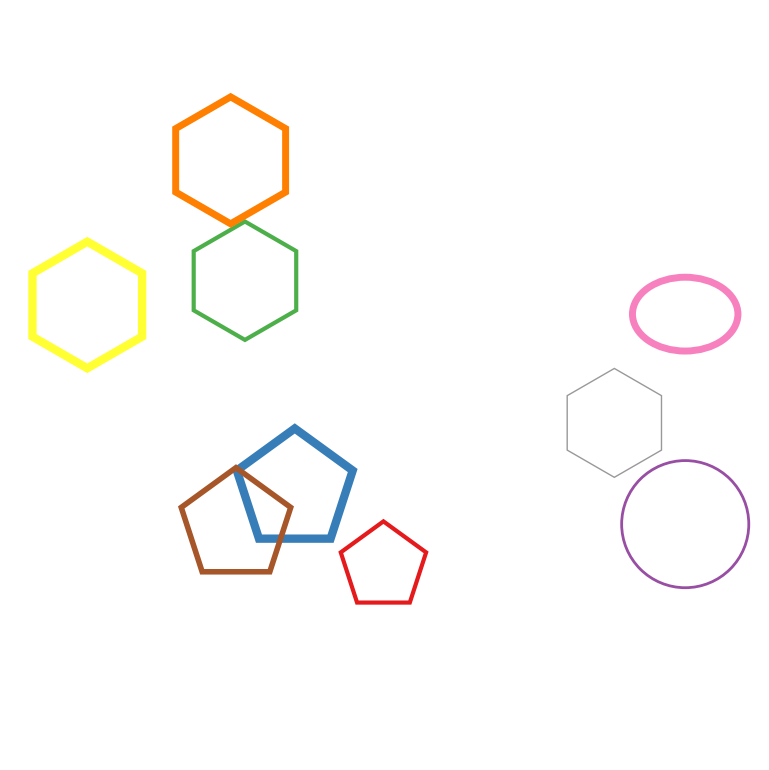[{"shape": "pentagon", "thickness": 1.5, "radius": 0.29, "center": [0.498, 0.265]}, {"shape": "pentagon", "thickness": 3, "radius": 0.4, "center": [0.383, 0.364]}, {"shape": "hexagon", "thickness": 1.5, "radius": 0.38, "center": [0.318, 0.635]}, {"shape": "circle", "thickness": 1, "radius": 0.41, "center": [0.89, 0.319]}, {"shape": "hexagon", "thickness": 2.5, "radius": 0.41, "center": [0.3, 0.792]}, {"shape": "hexagon", "thickness": 3, "radius": 0.41, "center": [0.113, 0.604]}, {"shape": "pentagon", "thickness": 2, "radius": 0.37, "center": [0.306, 0.318]}, {"shape": "oval", "thickness": 2.5, "radius": 0.34, "center": [0.89, 0.592]}, {"shape": "hexagon", "thickness": 0.5, "radius": 0.35, "center": [0.798, 0.451]}]